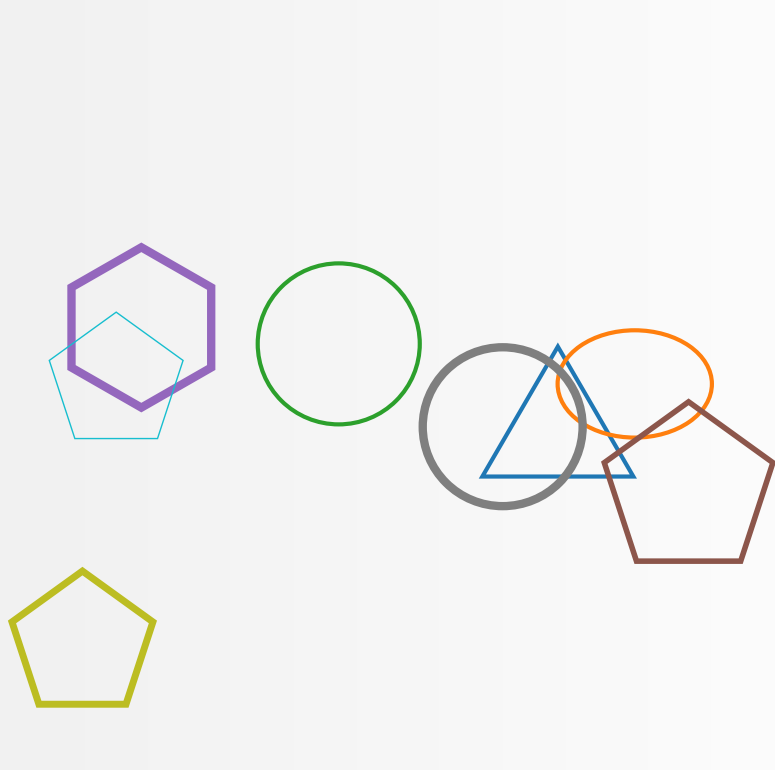[{"shape": "triangle", "thickness": 1.5, "radius": 0.56, "center": [0.72, 0.437]}, {"shape": "oval", "thickness": 1.5, "radius": 0.5, "center": [0.819, 0.501]}, {"shape": "circle", "thickness": 1.5, "radius": 0.52, "center": [0.437, 0.553]}, {"shape": "hexagon", "thickness": 3, "radius": 0.52, "center": [0.182, 0.575]}, {"shape": "pentagon", "thickness": 2, "radius": 0.57, "center": [0.889, 0.364]}, {"shape": "circle", "thickness": 3, "radius": 0.52, "center": [0.649, 0.446]}, {"shape": "pentagon", "thickness": 2.5, "radius": 0.48, "center": [0.106, 0.163]}, {"shape": "pentagon", "thickness": 0.5, "radius": 0.45, "center": [0.15, 0.504]}]